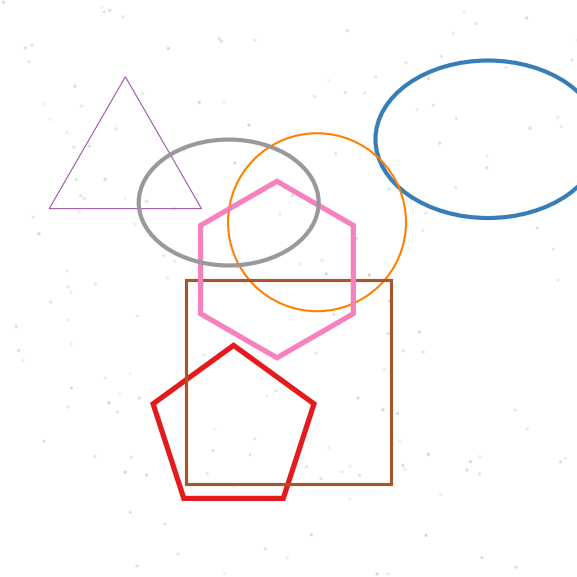[{"shape": "pentagon", "thickness": 2.5, "radius": 0.73, "center": [0.404, 0.255]}, {"shape": "oval", "thickness": 2, "radius": 0.97, "center": [0.845, 0.758]}, {"shape": "triangle", "thickness": 0.5, "radius": 0.76, "center": [0.217, 0.714]}, {"shape": "circle", "thickness": 1, "radius": 0.77, "center": [0.549, 0.614]}, {"shape": "square", "thickness": 1.5, "radius": 0.89, "center": [0.499, 0.338]}, {"shape": "hexagon", "thickness": 2.5, "radius": 0.76, "center": [0.48, 0.532]}, {"shape": "oval", "thickness": 2, "radius": 0.78, "center": [0.396, 0.648]}]